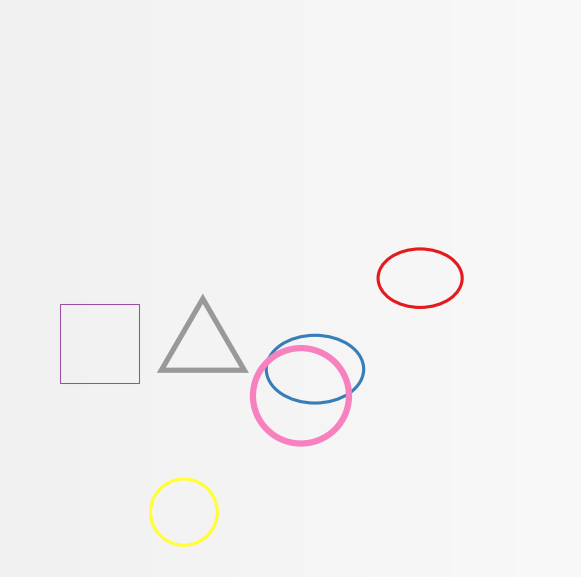[{"shape": "oval", "thickness": 1.5, "radius": 0.36, "center": [0.723, 0.517]}, {"shape": "oval", "thickness": 1.5, "radius": 0.42, "center": [0.542, 0.36]}, {"shape": "square", "thickness": 0.5, "radius": 0.34, "center": [0.171, 0.404]}, {"shape": "circle", "thickness": 1.5, "radius": 0.29, "center": [0.316, 0.112]}, {"shape": "circle", "thickness": 3, "radius": 0.41, "center": [0.518, 0.314]}, {"shape": "triangle", "thickness": 2.5, "radius": 0.41, "center": [0.349, 0.399]}]